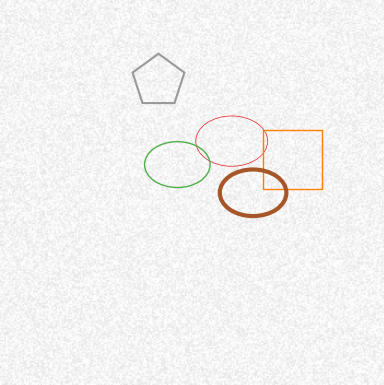[{"shape": "oval", "thickness": 0.5, "radius": 0.47, "center": [0.602, 0.633]}, {"shape": "oval", "thickness": 1, "radius": 0.43, "center": [0.461, 0.573]}, {"shape": "square", "thickness": 1, "radius": 0.38, "center": [0.759, 0.586]}, {"shape": "oval", "thickness": 3, "radius": 0.43, "center": [0.657, 0.499]}, {"shape": "pentagon", "thickness": 1.5, "radius": 0.35, "center": [0.412, 0.79]}]